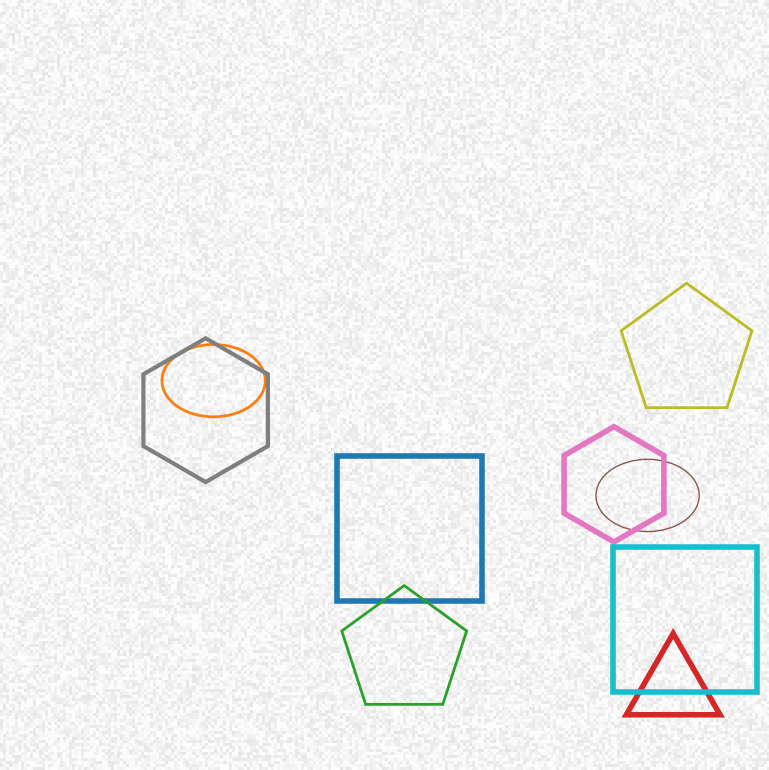[{"shape": "square", "thickness": 2, "radius": 0.47, "center": [0.532, 0.314]}, {"shape": "oval", "thickness": 1, "radius": 0.34, "center": [0.277, 0.506]}, {"shape": "pentagon", "thickness": 1, "radius": 0.43, "center": [0.525, 0.154]}, {"shape": "triangle", "thickness": 2, "radius": 0.35, "center": [0.874, 0.107]}, {"shape": "oval", "thickness": 0.5, "radius": 0.34, "center": [0.841, 0.357]}, {"shape": "hexagon", "thickness": 2, "radius": 0.37, "center": [0.797, 0.371]}, {"shape": "hexagon", "thickness": 1.5, "radius": 0.47, "center": [0.267, 0.467]}, {"shape": "pentagon", "thickness": 1, "radius": 0.45, "center": [0.892, 0.543]}, {"shape": "square", "thickness": 2, "radius": 0.47, "center": [0.89, 0.196]}]